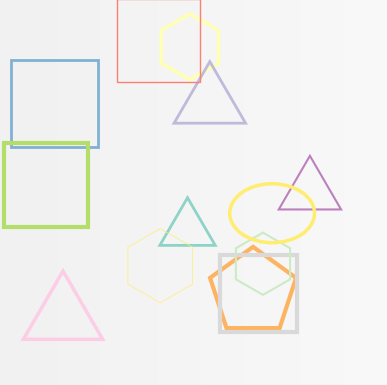[{"shape": "triangle", "thickness": 2, "radius": 0.41, "center": [0.484, 0.404]}, {"shape": "hexagon", "thickness": 2.5, "radius": 0.43, "center": [0.49, 0.879]}, {"shape": "triangle", "thickness": 2, "radius": 0.53, "center": [0.541, 0.733]}, {"shape": "square", "thickness": 1, "radius": 0.54, "center": [0.408, 0.895]}, {"shape": "square", "thickness": 2, "radius": 0.56, "center": [0.141, 0.731]}, {"shape": "pentagon", "thickness": 3, "radius": 0.58, "center": [0.653, 0.242]}, {"shape": "square", "thickness": 3, "radius": 0.54, "center": [0.119, 0.519]}, {"shape": "triangle", "thickness": 2.5, "radius": 0.59, "center": [0.163, 0.178]}, {"shape": "square", "thickness": 3, "radius": 0.5, "center": [0.668, 0.238]}, {"shape": "triangle", "thickness": 1.5, "radius": 0.46, "center": [0.8, 0.502]}, {"shape": "hexagon", "thickness": 1.5, "radius": 0.4, "center": [0.679, 0.315]}, {"shape": "hexagon", "thickness": 0.5, "radius": 0.48, "center": [0.413, 0.31]}, {"shape": "oval", "thickness": 2.5, "radius": 0.55, "center": [0.702, 0.446]}]